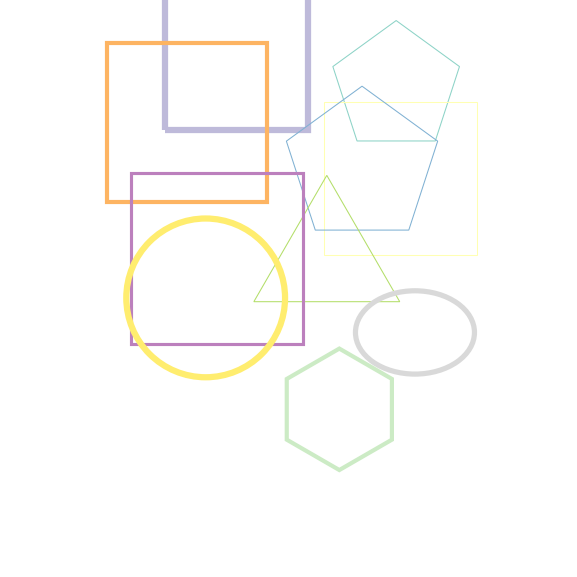[{"shape": "pentagon", "thickness": 0.5, "radius": 0.58, "center": [0.686, 0.848]}, {"shape": "square", "thickness": 0.5, "radius": 0.66, "center": [0.694, 0.69]}, {"shape": "square", "thickness": 3, "radius": 0.62, "center": [0.41, 0.898]}, {"shape": "pentagon", "thickness": 0.5, "radius": 0.69, "center": [0.627, 0.712]}, {"shape": "square", "thickness": 2, "radius": 0.69, "center": [0.324, 0.787]}, {"shape": "triangle", "thickness": 0.5, "radius": 0.73, "center": [0.566, 0.55]}, {"shape": "oval", "thickness": 2.5, "radius": 0.52, "center": [0.719, 0.423]}, {"shape": "square", "thickness": 1.5, "radius": 0.74, "center": [0.375, 0.552]}, {"shape": "hexagon", "thickness": 2, "radius": 0.53, "center": [0.588, 0.29]}, {"shape": "circle", "thickness": 3, "radius": 0.69, "center": [0.356, 0.483]}]